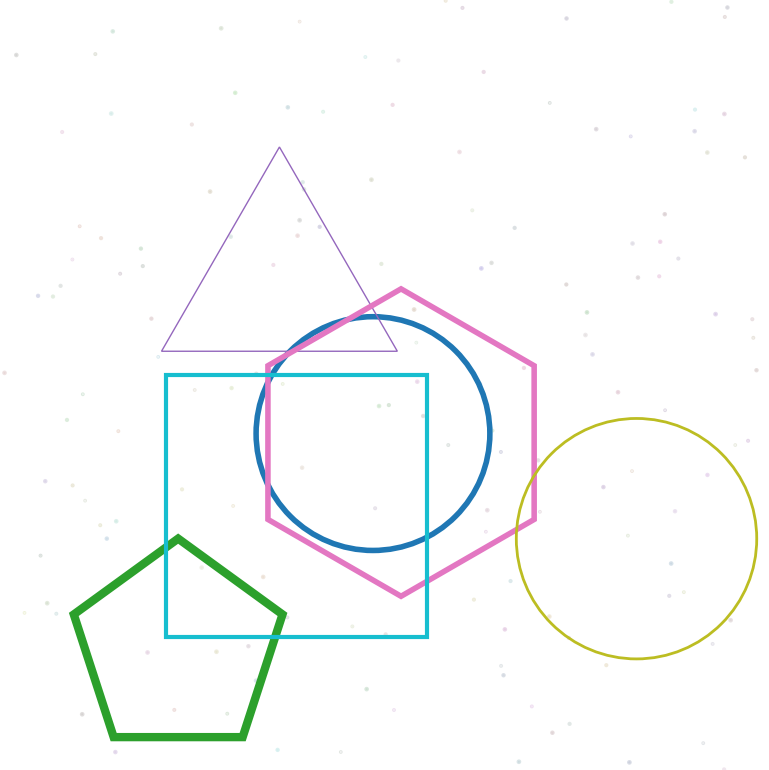[{"shape": "circle", "thickness": 2, "radius": 0.76, "center": [0.484, 0.437]}, {"shape": "pentagon", "thickness": 3, "radius": 0.71, "center": [0.231, 0.158]}, {"shape": "triangle", "thickness": 0.5, "radius": 0.88, "center": [0.363, 0.632]}, {"shape": "hexagon", "thickness": 2, "radius": 1.0, "center": [0.521, 0.425]}, {"shape": "circle", "thickness": 1, "radius": 0.78, "center": [0.827, 0.3]}, {"shape": "square", "thickness": 1.5, "radius": 0.85, "center": [0.386, 0.343]}]